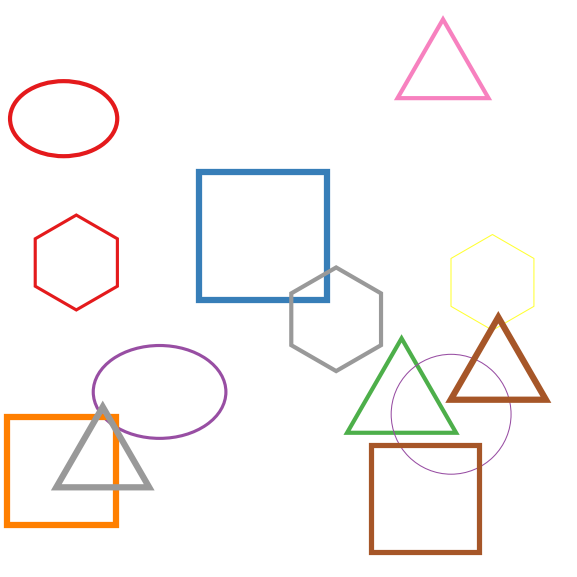[{"shape": "hexagon", "thickness": 1.5, "radius": 0.41, "center": [0.132, 0.545]}, {"shape": "oval", "thickness": 2, "radius": 0.46, "center": [0.11, 0.794]}, {"shape": "square", "thickness": 3, "radius": 0.55, "center": [0.455, 0.591]}, {"shape": "triangle", "thickness": 2, "radius": 0.54, "center": [0.695, 0.304]}, {"shape": "oval", "thickness": 1.5, "radius": 0.57, "center": [0.276, 0.32]}, {"shape": "circle", "thickness": 0.5, "radius": 0.52, "center": [0.781, 0.282]}, {"shape": "square", "thickness": 3, "radius": 0.47, "center": [0.106, 0.183]}, {"shape": "hexagon", "thickness": 0.5, "radius": 0.41, "center": [0.853, 0.51]}, {"shape": "square", "thickness": 2.5, "radius": 0.46, "center": [0.736, 0.136]}, {"shape": "triangle", "thickness": 3, "radius": 0.48, "center": [0.863, 0.355]}, {"shape": "triangle", "thickness": 2, "radius": 0.45, "center": [0.767, 0.875]}, {"shape": "hexagon", "thickness": 2, "radius": 0.45, "center": [0.582, 0.446]}, {"shape": "triangle", "thickness": 3, "radius": 0.46, "center": [0.178, 0.202]}]